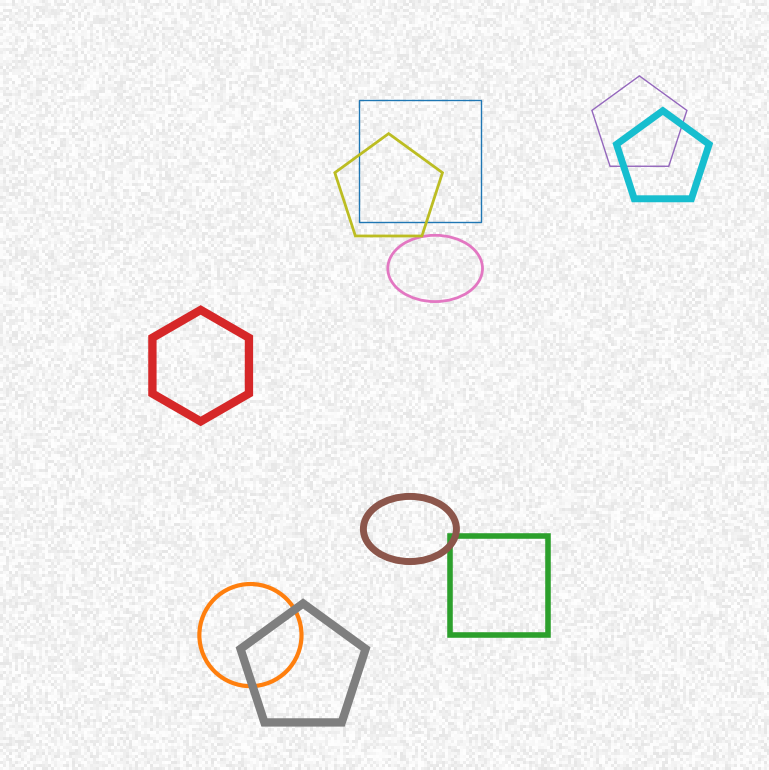[{"shape": "square", "thickness": 0.5, "radius": 0.39, "center": [0.545, 0.791]}, {"shape": "circle", "thickness": 1.5, "radius": 0.33, "center": [0.325, 0.175]}, {"shape": "square", "thickness": 2, "radius": 0.32, "center": [0.648, 0.239]}, {"shape": "hexagon", "thickness": 3, "radius": 0.36, "center": [0.261, 0.525]}, {"shape": "pentagon", "thickness": 0.5, "radius": 0.32, "center": [0.83, 0.837]}, {"shape": "oval", "thickness": 2.5, "radius": 0.3, "center": [0.532, 0.313]}, {"shape": "oval", "thickness": 1, "radius": 0.31, "center": [0.565, 0.651]}, {"shape": "pentagon", "thickness": 3, "radius": 0.43, "center": [0.394, 0.131]}, {"shape": "pentagon", "thickness": 1, "radius": 0.37, "center": [0.505, 0.753]}, {"shape": "pentagon", "thickness": 2.5, "radius": 0.32, "center": [0.861, 0.793]}]